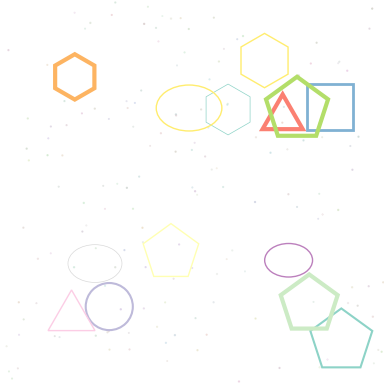[{"shape": "hexagon", "thickness": 0.5, "radius": 0.33, "center": [0.592, 0.716]}, {"shape": "pentagon", "thickness": 1.5, "radius": 0.42, "center": [0.887, 0.114]}, {"shape": "pentagon", "thickness": 1, "radius": 0.38, "center": [0.444, 0.343]}, {"shape": "circle", "thickness": 1.5, "radius": 0.31, "center": [0.284, 0.204]}, {"shape": "triangle", "thickness": 3, "radius": 0.3, "center": [0.734, 0.695]}, {"shape": "square", "thickness": 2, "radius": 0.3, "center": [0.857, 0.722]}, {"shape": "hexagon", "thickness": 3, "radius": 0.29, "center": [0.194, 0.8]}, {"shape": "pentagon", "thickness": 3, "radius": 0.42, "center": [0.772, 0.716]}, {"shape": "triangle", "thickness": 1, "radius": 0.35, "center": [0.186, 0.176]}, {"shape": "oval", "thickness": 0.5, "radius": 0.35, "center": [0.247, 0.315]}, {"shape": "oval", "thickness": 1, "radius": 0.31, "center": [0.75, 0.324]}, {"shape": "pentagon", "thickness": 3, "radius": 0.39, "center": [0.803, 0.209]}, {"shape": "oval", "thickness": 1, "radius": 0.43, "center": [0.491, 0.719]}, {"shape": "hexagon", "thickness": 1, "radius": 0.35, "center": [0.687, 0.843]}]